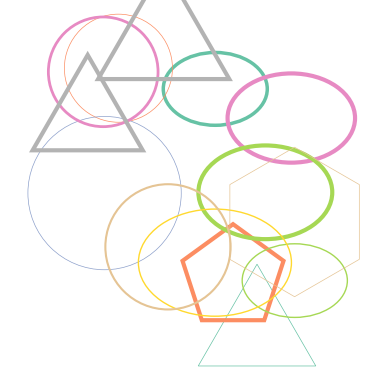[{"shape": "triangle", "thickness": 0.5, "radius": 0.88, "center": [0.668, 0.138]}, {"shape": "oval", "thickness": 2.5, "radius": 0.68, "center": [0.559, 0.769]}, {"shape": "pentagon", "thickness": 3, "radius": 0.69, "center": [0.605, 0.28]}, {"shape": "circle", "thickness": 0.5, "radius": 0.7, "center": [0.308, 0.823]}, {"shape": "circle", "thickness": 0.5, "radius": 1.0, "center": [0.272, 0.498]}, {"shape": "oval", "thickness": 3, "radius": 0.83, "center": [0.757, 0.693]}, {"shape": "circle", "thickness": 2, "radius": 0.71, "center": [0.268, 0.813]}, {"shape": "oval", "thickness": 3, "radius": 0.87, "center": [0.689, 0.501]}, {"shape": "oval", "thickness": 1, "radius": 0.68, "center": [0.766, 0.271]}, {"shape": "oval", "thickness": 1, "radius": 0.99, "center": [0.558, 0.318]}, {"shape": "hexagon", "thickness": 0.5, "radius": 0.97, "center": [0.765, 0.423]}, {"shape": "circle", "thickness": 1.5, "radius": 0.81, "center": [0.436, 0.359]}, {"shape": "triangle", "thickness": 3, "radius": 0.98, "center": [0.425, 0.893]}, {"shape": "triangle", "thickness": 3, "radius": 0.83, "center": [0.228, 0.692]}]